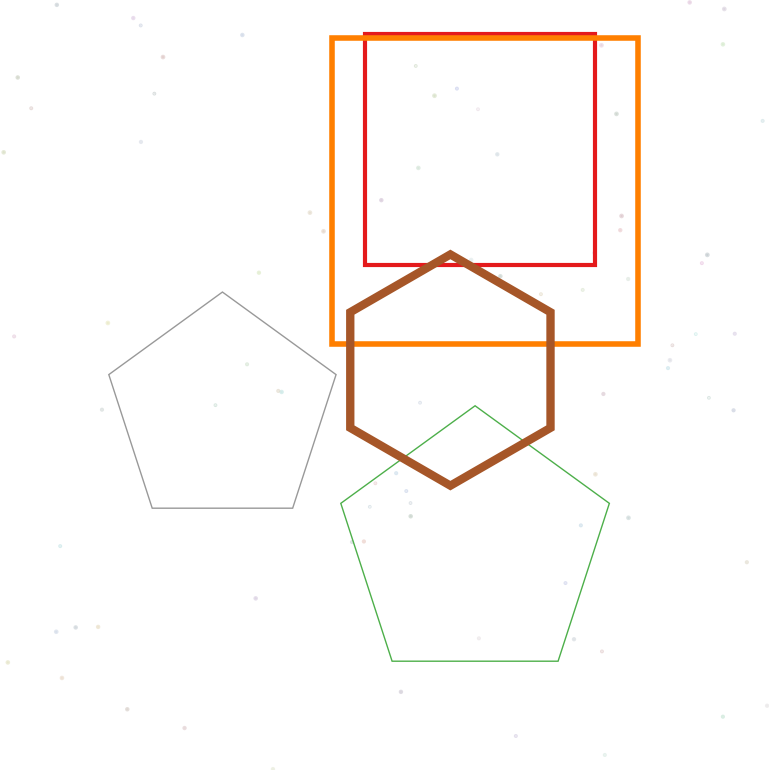[{"shape": "square", "thickness": 1.5, "radius": 0.75, "center": [0.623, 0.806]}, {"shape": "pentagon", "thickness": 0.5, "radius": 0.92, "center": [0.617, 0.29]}, {"shape": "square", "thickness": 2, "radius": 0.99, "center": [0.63, 0.752]}, {"shape": "hexagon", "thickness": 3, "radius": 0.75, "center": [0.585, 0.519]}, {"shape": "pentagon", "thickness": 0.5, "radius": 0.78, "center": [0.289, 0.466]}]